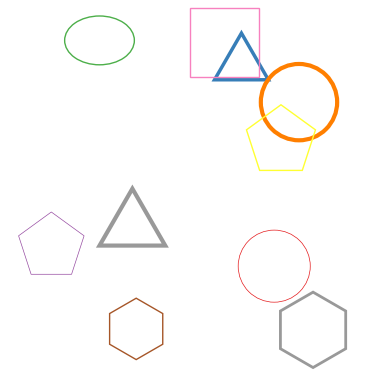[{"shape": "circle", "thickness": 0.5, "radius": 0.47, "center": [0.712, 0.309]}, {"shape": "triangle", "thickness": 2.5, "radius": 0.4, "center": [0.627, 0.833]}, {"shape": "oval", "thickness": 1, "radius": 0.45, "center": [0.258, 0.895]}, {"shape": "pentagon", "thickness": 0.5, "radius": 0.45, "center": [0.133, 0.36]}, {"shape": "circle", "thickness": 3, "radius": 0.5, "center": [0.777, 0.735]}, {"shape": "pentagon", "thickness": 1, "radius": 0.47, "center": [0.73, 0.634]}, {"shape": "hexagon", "thickness": 1, "radius": 0.4, "center": [0.354, 0.146]}, {"shape": "square", "thickness": 1, "radius": 0.45, "center": [0.584, 0.889]}, {"shape": "triangle", "thickness": 3, "radius": 0.49, "center": [0.344, 0.411]}, {"shape": "hexagon", "thickness": 2, "radius": 0.49, "center": [0.813, 0.143]}]